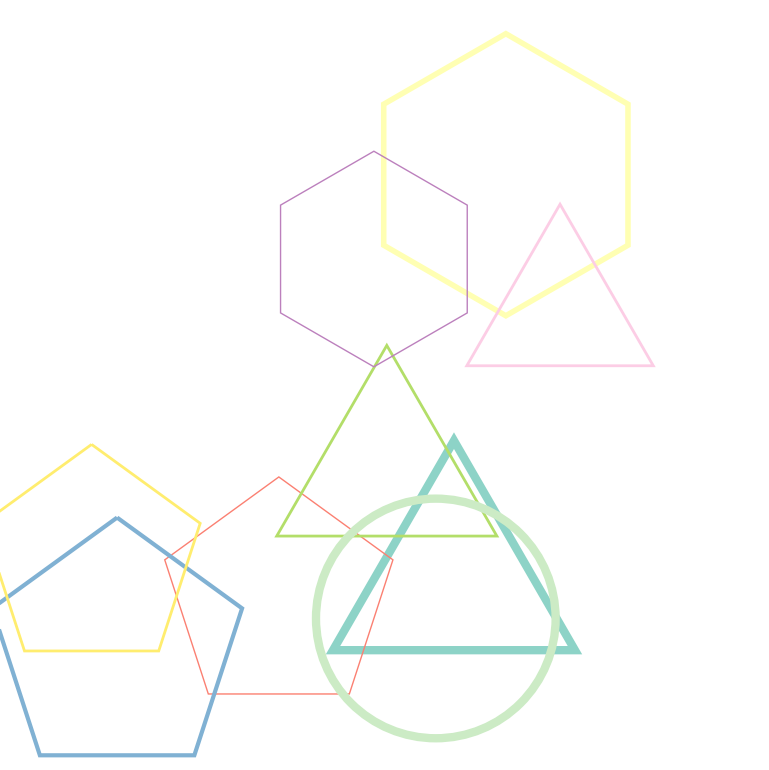[{"shape": "triangle", "thickness": 3, "radius": 0.91, "center": [0.59, 0.246]}, {"shape": "hexagon", "thickness": 2, "radius": 0.92, "center": [0.657, 0.773]}, {"shape": "pentagon", "thickness": 0.5, "radius": 0.78, "center": [0.362, 0.225]}, {"shape": "pentagon", "thickness": 1.5, "radius": 0.85, "center": [0.152, 0.157]}, {"shape": "triangle", "thickness": 1, "radius": 0.83, "center": [0.502, 0.386]}, {"shape": "triangle", "thickness": 1, "radius": 0.7, "center": [0.727, 0.595]}, {"shape": "hexagon", "thickness": 0.5, "radius": 0.7, "center": [0.486, 0.664]}, {"shape": "circle", "thickness": 3, "radius": 0.78, "center": [0.566, 0.197]}, {"shape": "pentagon", "thickness": 1, "radius": 0.74, "center": [0.119, 0.275]}]